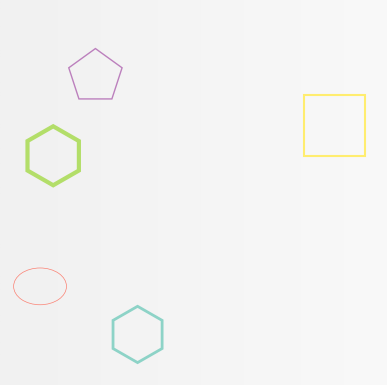[{"shape": "hexagon", "thickness": 2, "radius": 0.37, "center": [0.355, 0.131]}, {"shape": "oval", "thickness": 0.5, "radius": 0.34, "center": [0.103, 0.256]}, {"shape": "hexagon", "thickness": 3, "radius": 0.38, "center": [0.137, 0.595]}, {"shape": "pentagon", "thickness": 1, "radius": 0.36, "center": [0.246, 0.802]}, {"shape": "square", "thickness": 1.5, "radius": 0.39, "center": [0.863, 0.674]}]